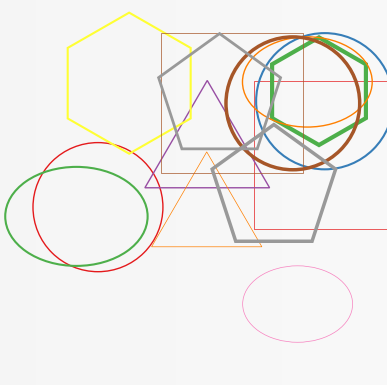[{"shape": "circle", "thickness": 1, "radius": 0.84, "center": [0.253, 0.462]}, {"shape": "square", "thickness": 0.5, "radius": 0.96, "center": [0.848, 0.598]}, {"shape": "circle", "thickness": 1.5, "radius": 0.88, "center": [0.838, 0.737]}, {"shape": "oval", "thickness": 1.5, "radius": 0.92, "center": [0.197, 0.438]}, {"shape": "hexagon", "thickness": 3, "radius": 0.7, "center": [0.823, 0.763]}, {"shape": "triangle", "thickness": 1, "radius": 0.93, "center": [0.535, 0.605]}, {"shape": "oval", "thickness": 1, "radius": 0.84, "center": [0.793, 0.787]}, {"shape": "triangle", "thickness": 0.5, "radius": 0.82, "center": [0.533, 0.441]}, {"shape": "hexagon", "thickness": 1.5, "radius": 0.92, "center": [0.333, 0.784]}, {"shape": "circle", "thickness": 2.5, "radius": 0.86, "center": [0.756, 0.732]}, {"shape": "square", "thickness": 0.5, "radius": 0.91, "center": [0.599, 0.733]}, {"shape": "oval", "thickness": 0.5, "radius": 0.71, "center": [0.768, 0.21]}, {"shape": "pentagon", "thickness": 2, "radius": 0.83, "center": [0.567, 0.747]}, {"shape": "pentagon", "thickness": 2.5, "radius": 0.84, "center": [0.707, 0.509]}]